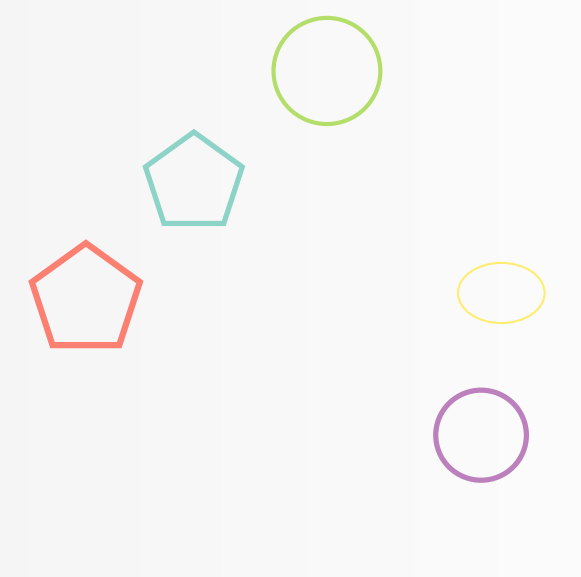[{"shape": "pentagon", "thickness": 2.5, "radius": 0.44, "center": [0.334, 0.683]}, {"shape": "pentagon", "thickness": 3, "radius": 0.49, "center": [0.148, 0.481]}, {"shape": "circle", "thickness": 2, "radius": 0.46, "center": [0.562, 0.876]}, {"shape": "circle", "thickness": 2.5, "radius": 0.39, "center": [0.828, 0.246]}, {"shape": "oval", "thickness": 1, "radius": 0.37, "center": [0.862, 0.492]}]